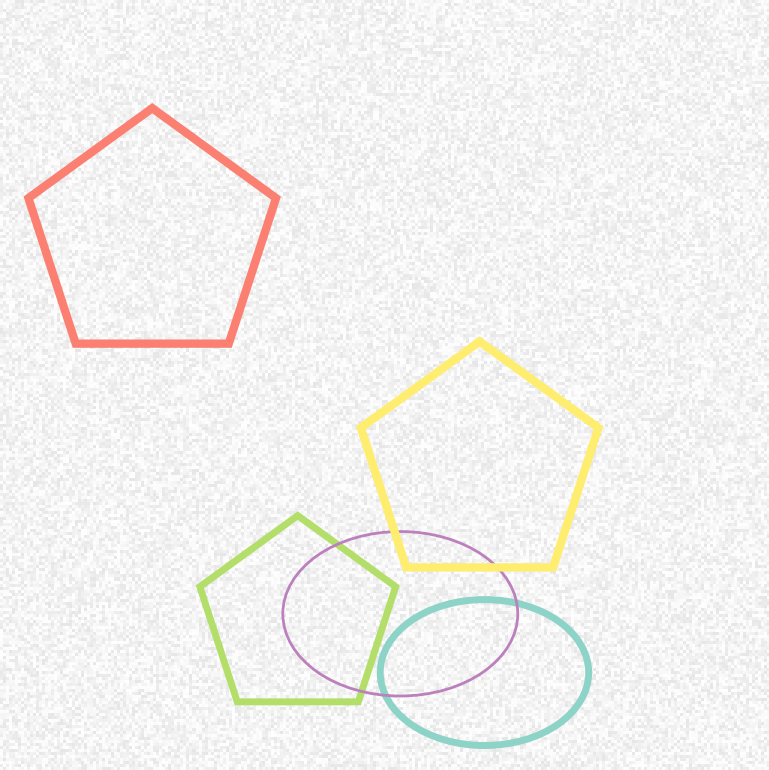[{"shape": "oval", "thickness": 2.5, "radius": 0.68, "center": [0.629, 0.127]}, {"shape": "pentagon", "thickness": 3, "radius": 0.85, "center": [0.198, 0.69]}, {"shape": "pentagon", "thickness": 2.5, "radius": 0.67, "center": [0.387, 0.197]}, {"shape": "oval", "thickness": 1, "radius": 0.76, "center": [0.52, 0.203]}, {"shape": "pentagon", "thickness": 3, "radius": 0.81, "center": [0.623, 0.394]}]